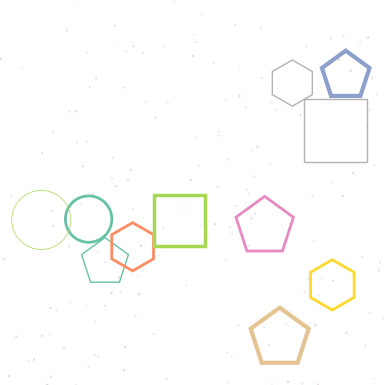[{"shape": "pentagon", "thickness": 1, "radius": 0.32, "center": [0.273, 0.319]}, {"shape": "circle", "thickness": 2, "radius": 0.3, "center": [0.23, 0.431]}, {"shape": "hexagon", "thickness": 2, "radius": 0.31, "center": [0.345, 0.359]}, {"shape": "pentagon", "thickness": 3, "radius": 0.32, "center": [0.898, 0.803]}, {"shape": "pentagon", "thickness": 2, "radius": 0.39, "center": [0.688, 0.411]}, {"shape": "square", "thickness": 2.5, "radius": 0.33, "center": [0.466, 0.428]}, {"shape": "circle", "thickness": 0.5, "radius": 0.38, "center": [0.107, 0.429]}, {"shape": "hexagon", "thickness": 2, "radius": 0.33, "center": [0.863, 0.26]}, {"shape": "pentagon", "thickness": 3, "radius": 0.4, "center": [0.726, 0.122]}, {"shape": "hexagon", "thickness": 1, "radius": 0.3, "center": [0.759, 0.784]}, {"shape": "square", "thickness": 1, "radius": 0.41, "center": [0.871, 0.66]}]